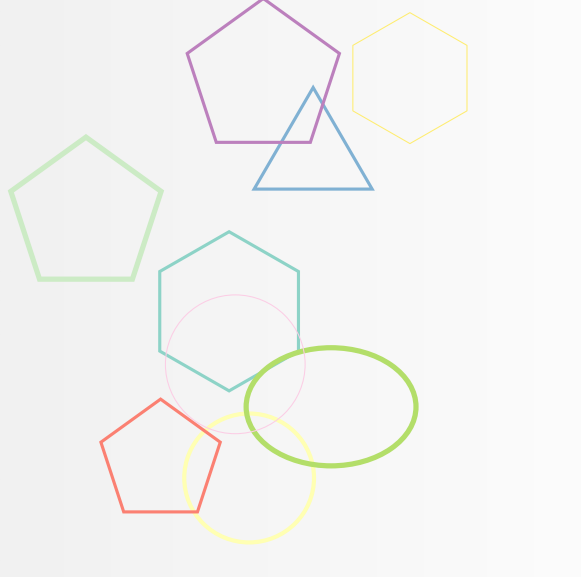[{"shape": "hexagon", "thickness": 1.5, "radius": 0.69, "center": [0.394, 0.46]}, {"shape": "circle", "thickness": 2, "radius": 0.56, "center": [0.429, 0.171]}, {"shape": "pentagon", "thickness": 1.5, "radius": 0.54, "center": [0.276, 0.2]}, {"shape": "triangle", "thickness": 1.5, "radius": 0.59, "center": [0.539, 0.73]}, {"shape": "oval", "thickness": 2.5, "radius": 0.73, "center": [0.57, 0.295]}, {"shape": "circle", "thickness": 0.5, "radius": 0.6, "center": [0.405, 0.368]}, {"shape": "pentagon", "thickness": 1.5, "radius": 0.69, "center": [0.453, 0.864]}, {"shape": "pentagon", "thickness": 2.5, "radius": 0.68, "center": [0.148, 0.626]}, {"shape": "hexagon", "thickness": 0.5, "radius": 0.57, "center": [0.705, 0.864]}]